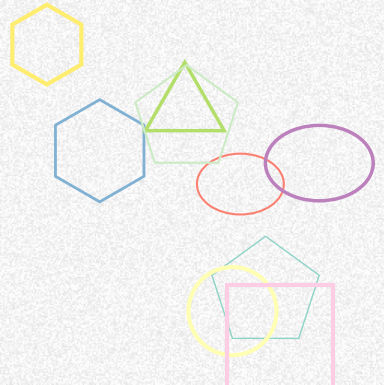[{"shape": "pentagon", "thickness": 1, "radius": 0.73, "center": [0.69, 0.24]}, {"shape": "circle", "thickness": 3, "radius": 0.57, "center": [0.604, 0.192]}, {"shape": "oval", "thickness": 1.5, "radius": 0.56, "center": [0.624, 0.522]}, {"shape": "hexagon", "thickness": 2, "radius": 0.66, "center": [0.259, 0.608]}, {"shape": "triangle", "thickness": 2.5, "radius": 0.59, "center": [0.48, 0.72]}, {"shape": "square", "thickness": 3, "radius": 0.69, "center": [0.727, 0.123]}, {"shape": "oval", "thickness": 2.5, "radius": 0.7, "center": [0.829, 0.576]}, {"shape": "pentagon", "thickness": 1.5, "radius": 0.7, "center": [0.485, 0.691]}, {"shape": "hexagon", "thickness": 3, "radius": 0.52, "center": [0.122, 0.884]}]